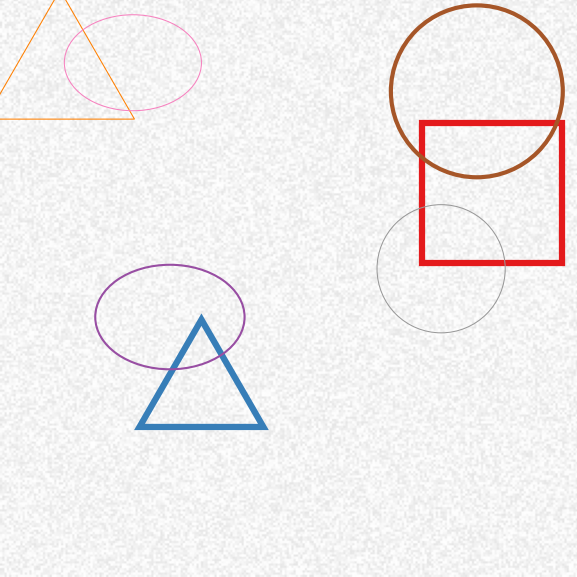[{"shape": "square", "thickness": 3, "radius": 0.6, "center": [0.852, 0.665]}, {"shape": "triangle", "thickness": 3, "radius": 0.62, "center": [0.349, 0.322]}, {"shape": "oval", "thickness": 1, "radius": 0.65, "center": [0.294, 0.45]}, {"shape": "triangle", "thickness": 0.5, "radius": 0.74, "center": [0.104, 0.867]}, {"shape": "circle", "thickness": 2, "radius": 0.74, "center": [0.826, 0.841]}, {"shape": "oval", "thickness": 0.5, "radius": 0.59, "center": [0.23, 0.89]}, {"shape": "circle", "thickness": 0.5, "radius": 0.55, "center": [0.764, 0.534]}]